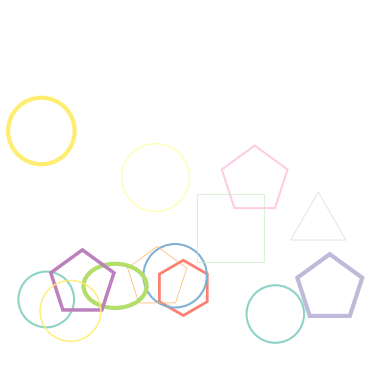[{"shape": "circle", "thickness": 1.5, "radius": 0.37, "center": [0.715, 0.184]}, {"shape": "circle", "thickness": 1.5, "radius": 0.36, "center": [0.12, 0.222]}, {"shape": "circle", "thickness": 1, "radius": 0.44, "center": [0.404, 0.539]}, {"shape": "pentagon", "thickness": 3, "radius": 0.44, "center": [0.857, 0.251]}, {"shape": "hexagon", "thickness": 2, "radius": 0.36, "center": [0.476, 0.252]}, {"shape": "circle", "thickness": 1.5, "radius": 0.41, "center": [0.455, 0.284]}, {"shape": "pentagon", "thickness": 0.5, "radius": 0.4, "center": [0.408, 0.279]}, {"shape": "oval", "thickness": 3, "radius": 0.41, "center": [0.299, 0.257]}, {"shape": "pentagon", "thickness": 1.5, "radius": 0.45, "center": [0.662, 0.532]}, {"shape": "triangle", "thickness": 0.5, "radius": 0.42, "center": [0.827, 0.418]}, {"shape": "pentagon", "thickness": 2.5, "radius": 0.43, "center": [0.214, 0.265]}, {"shape": "square", "thickness": 0.5, "radius": 0.44, "center": [0.599, 0.408]}, {"shape": "circle", "thickness": 1, "radius": 0.4, "center": [0.183, 0.192]}, {"shape": "circle", "thickness": 3, "radius": 0.43, "center": [0.107, 0.66]}]